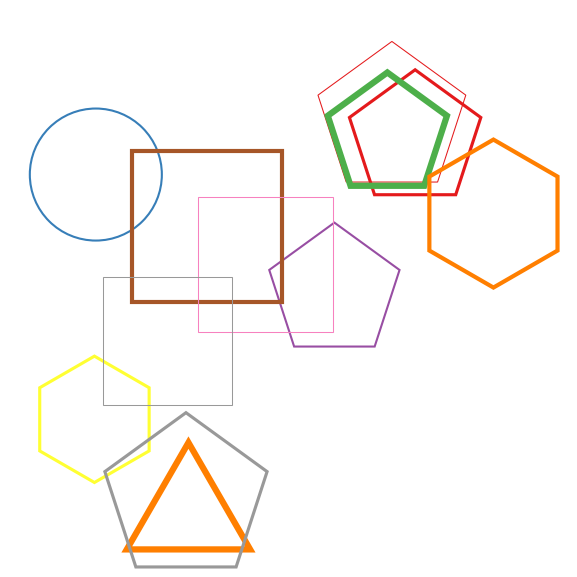[{"shape": "pentagon", "thickness": 1.5, "radius": 0.6, "center": [0.719, 0.759]}, {"shape": "pentagon", "thickness": 0.5, "radius": 0.67, "center": [0.679, 0.793]}, {"shape": "circle", "thickness": 1, "radius": 0.57, "center": [0.166, 0.697]}, {"shape": "pentagon", "thickness": 3, "radius": 0.54, "center": [0.671, 0.765]}, {"shape": "pentagon", "thickness": 1, "radius": 0.59, "center": [0.579, 0.495]}, {"shape": "triangle", "thickness": 3, "radius": 0.62, "center": [0.326, 0.109]}, {"shape": "hexagon", "thickness": 2, "radius": 0.64, "center": [0.854, 0.629]}, {"shape": "hexagon", "thickness": 1.5, "radius": 0.55, "center": [0.164, 0.273]}, {"shape": "square", "thickness": 2, "radius": 0.65, "center": [0.359, 0.607]}, {"shape": "square", "thickness": 0.5, "radius": 0.58, "center": [0.459, 0.541]}, {"shape": "square", "thickness": 0.5, "radius": 0.56, "center": [0.29, 0.409]}, {"shape": "pentagon", "thickness": 1.5, "radius": 0.74, "center": [0.322, 0.137]}]